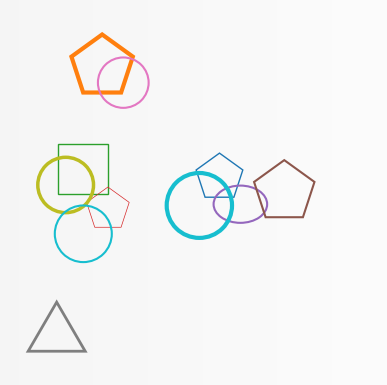[{"shape": "pentagon", "thickness": 1, "radius": 0.32, "center": [0.566, 0.539]}, {"shape": "pentagon", "thickness": 3, "radius": 0.42, "center": [0.264, 0.827]}, {"shape": "square", "thickness": 1, "radius": 0.32, "center": [0.214, 0.561]}, {"shape": "pentagon", "thickness": 0.5, "radius": 0.29, "center": [0.278, 0.456]}, {"shape": "oval", "thickness": 1.5, "radius": 0.35, "center": [0.62, 0.47]}, {"shape": "pentagon", "thickness": 1.5, "radius": 0.41, "center": [0.734, 0.502]}, {"shape": "circle", "thickness": 1.5, "radius": 0.33, "center": [0.318, 0.785]}, {"shape": "triangle", "thickness": 2, "radius": 0.42, "center": [0.146, 0.13]}, {"shape": "circle", "thickness": 2.5, "radius": 0.36, "center": [0.169, 0.52]}, {"shape": "circle", "thickness": 3, "radius": 0.42, "center": [0.514, 0.466]}, {"shape": "circle", "thickness": 1.5, "radius": 0.37, "center": [0.215, 0.393]}]